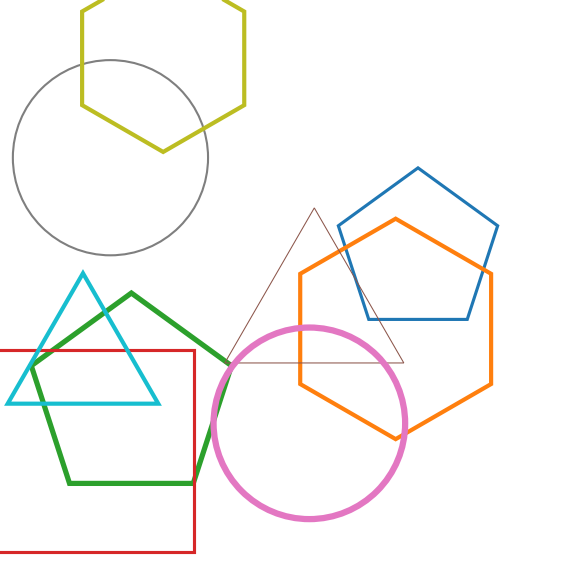[{"shape": "pentagon", "thickness": 1.5, "radius": 0.73, "center": [0.724, 0.563]}, {"shape": "hexagon", "thickness": 2, "radius": 0.95, "center": [0.685, 0.43]}, {"shape": "pentagon", "thickness": 2.5, "radius": 0.91, "center": [0.228, 0.309]}, {"shape": "square", "thickness": 1.5, "radius": 0.87, "center": [0.162, 0.219]}, {"shape": "triangle", "thickness": 0.5, "radius": 0.89, "center": [0.544, 0.46]}, {"shape": "circle", "thickness": 3, "radius": 0.83, "center": [0.536, 0.266]}, {"shape": "circle", "thickness": 1, "radius": 0.84, "center": [0.191, 0.726]}, {"shape": "hexagon", "thickness": 2, "radius": 0.81, "center": [0.283, 0.898]}, {"shape": "triangle", "thickness": 2, "radius": 0.75, "center": [0.144, 0.375]}]